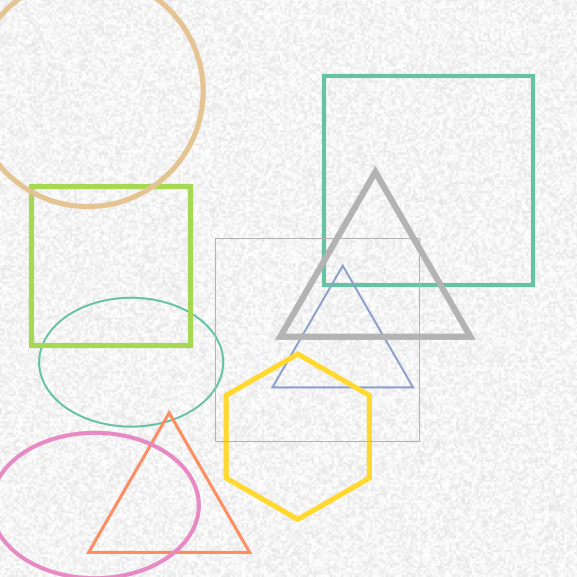[{"shape": "oval", "thickness": 1, "radius": 0.8, "center": [0.227, 0.372]}, {"shape": "square", "thickness": 2, "radius": 0.9, "center": [0.742, 0.687]}, {"shape": "triangle", "thickness": 1.5, "radius": 0.81, "center": [0.293, 0.123]}, {"shape": "triangle", "thickness": 1, "radius": 0.7, "center": [0.594, 0.399]}, {"shape": "oval", "thickness": 2, "radius": 0.9, "center": [0.164, 0.124]}, {"shape": "square", "thickness": 2.5, "radius": 0.69, "center": [0.192, 0.539]}, {"shape": "hexagon", "thickness": 2.5, "radius": 0.72, "center": [0.516, 0.243]}, {"shape": "circle", "thickness": 2.5, "radius": 1.0, "center": [0.152, 0.841]}, {"shape": "square", "thickness": 0.5, "radius": 0.88, "center": [0.549, 0.411]}, {"shape": "triangle", "thickness": 3, "radius": 0.95, "center": [0.65, 0.511]}]